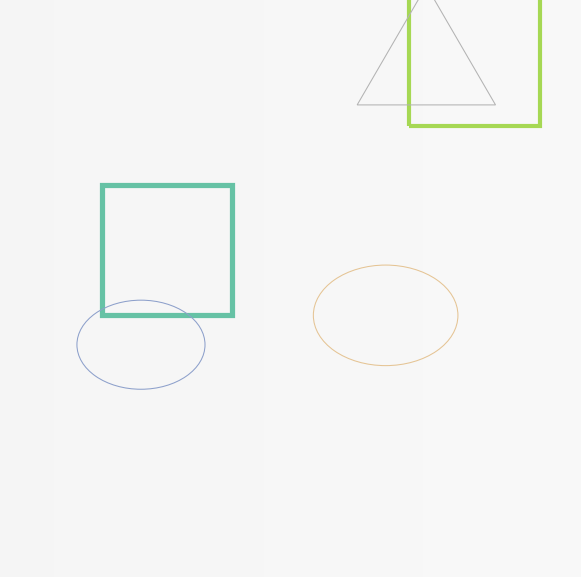[{"shape": "square", "thickness": 2.5, "radius": 0.56, "center": [0.287, 0.566]}, {"shape": "oval", "thickness": 0.5, "radius": 0.55, "center": [0.243, 0.402]}, {"shape": "square", "thickness": 2, "radius": 0.57, "center": [0.816, 0.894]}, {"shape": "oval", "thickness": 0.5, "radius": 0.62, "center": [0.663, 0.453]}, {"shape": "triangle", "thickness": 0.5, "radius": 0.69, "center": [0.733, 0.886]}]